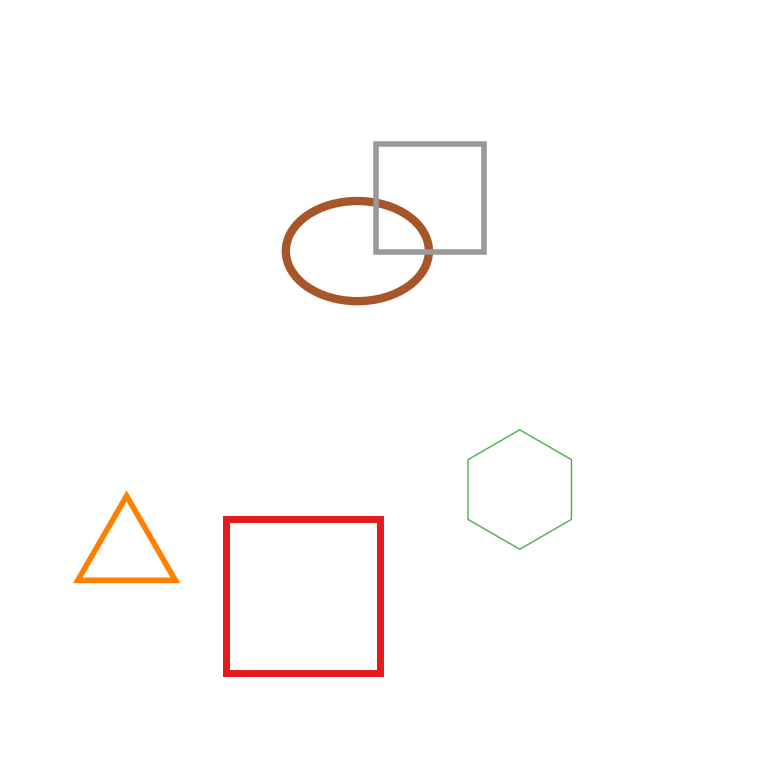[{"shape": "square", "thickness": 2.5, "radius": 0.5, "center": [0.393, 0.226]}, {"shape": "hexagon", "thickness": 0.5, "radius": 0.39, "center": [0.675, 0.364]}, {"shape": "triangle", "thickness": 2, "radius": 0.37, "center": [0.164, 0.283]}, {"shape": "oval", "thickness": 3, "radius": 0.46, "center": [0.464, 0.674]}, {"shape": "square", "thickness": 2, "radius": 0.35, "center": [0.558, 0.743]}]